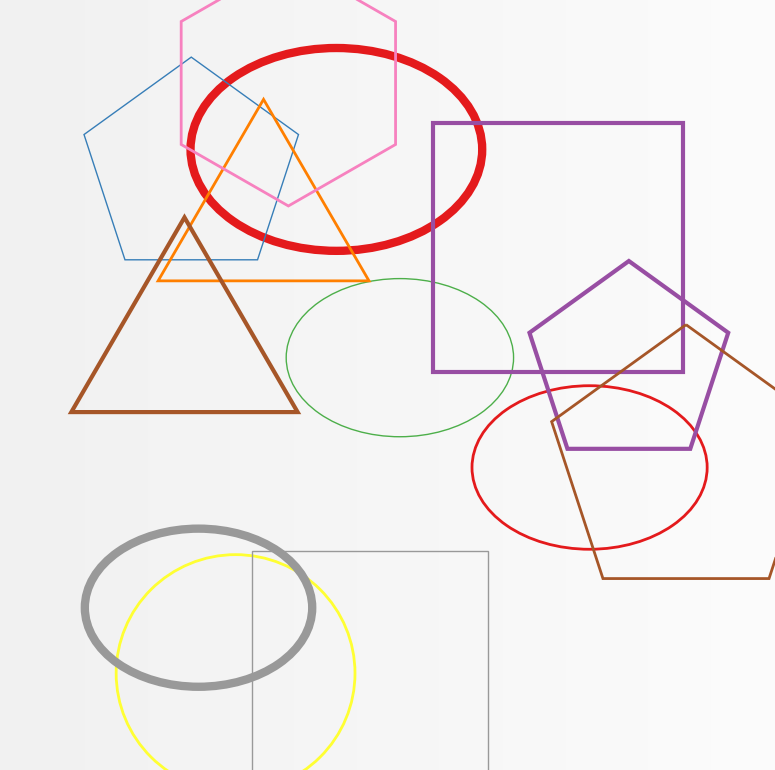[{"shape": "oval", "thickness": 1, "radius": 0.76, "center": [0.761, 0.393]}, {"shape": "oval", "thickness": 3, "radius": 0.94, "center": [0.434, 0.806]}, {"shape": "pentagon", "thickness": 0.5, "radius": 0.73, "center": [0.247, 0.78]}, {"shape": "oval", "thickness": 0.5, "radius": 0.73, "center": [0.516, 0.535]}, {"shape": "pentagon", "thickness": 1.5, "radius": 0.67, "center": [0.811, 0.526]}, {"shape": "square", "thickness": 1.5, "radius": 0.81, "center": [0.72, 0.679]}, {"shape": "triangle", "thickness": 1, "radius": 0.79, "center": [0.34, 0.714]}, {"shape": "circle", "thickness": 1, "radius": 0.77, "center": [0.304, 0.126]}, {"shape": "triangle", "thickness": 1.5, "radius": 0.84, "center": [0.238, 0.549]}, {"shape": "pentagon", "thickness": 1, "radius": 0.91, "center": [0.885, 0.396]}, {"shape": "hexagon", "thickness": 1, "radius": 0.8, "center": [0.372, 0.892]}, {"shape": "oval", "thickness": 3, "radius": 0.73, "center": [0.256, 0.211]}, {"shape": "square", "thickness": 0.5, "radius": 0.76, "center": [0.477, 0.132]}]